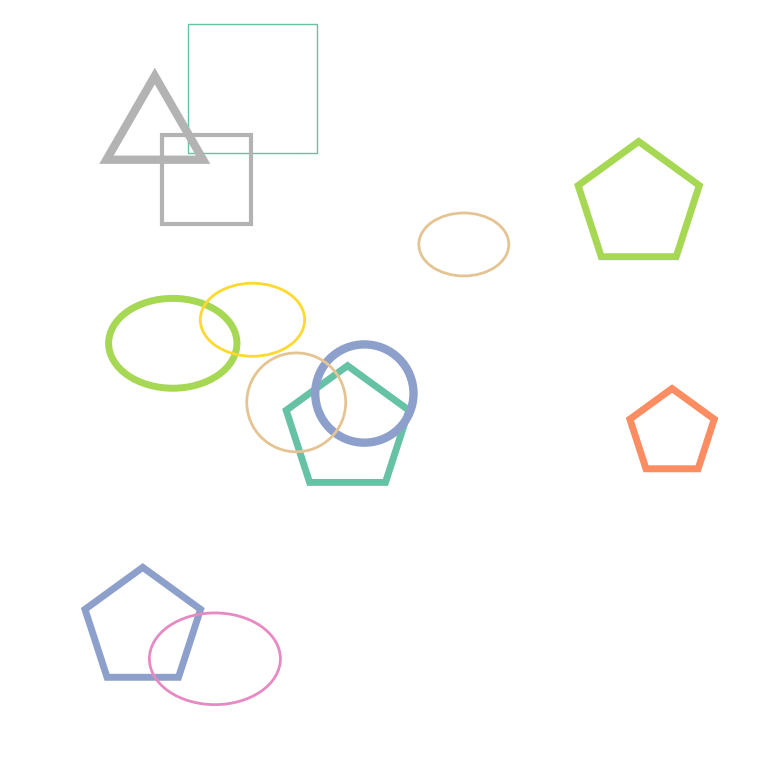[{"shape": "pentagon", "thickness": 2.5, "radius": 0.42, "center": [0.451, 0.441]}, {"shape": "square", "thickness": 0.5, "radius": 0.42, "center": [0.328, 0.885]}, {"shape": "pentagon", "thickness": 2.5, "radius": 0.29, "center": [0.873, 0.438]}, {"shape": "pentagon", "thickness": 2.5, "radius": 0.39, "center": [0.185, 0.184]}, {"shape": "circle", "thickness": 3, "radius": 0.32, "center": [0.473, 0.489]}, {"shape": "oval", "thickness": 1, "radius": 0.43, "center": [0.279, 0.144]}, {"shape": "oval", "thickness": 2.5, "radius": 0.42, "center": [0.224, 0.554]}, {"shape": "pentagon", "thickness": 2.5, "radius": 0.41, "center": [0.83, 0.734]}, {"shape": "oval", "thickness": 1, "radius": 0.34, "center": [0.328, 0.585]}, {"shape": "circle", "thickness": 1, "radius": 0.32, "center": [0.385, 0.477]}, {"shape": "oval", "thickness": 1, "radius": 0.29, "center": [0.602, 0.683]}, {"shape": "triangle", "thickness": 3, "radius": 0.36, "center": [0.201, 0.829]}, {"shape": "square", "thickness": 1.5, "radius": 0.29, "center": [0.268, 0.767]}]